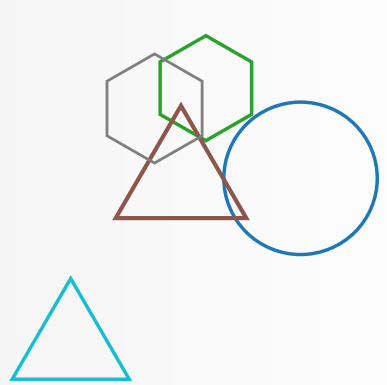[{"shape": "circle", "thickness": 2.5, "radius": 0.99, "center": [0.776, 0.537]}, {"shape": "hexagon", "thickness": 2.5, "radius": 0.68, "center": [0.531, 0.771]}, {"shape": "triangle", "thickness": 3, "radius": 0.97, "center": [0.467, 0.531]}, {"shape": "hexagon", "thickness": 2, "radius": 0.71, "center": [0.399, 0.718]}, {"shape": "triangle", "thickness": 2.5, "radius": 0.87, "center": [0.182, 0.102]}]